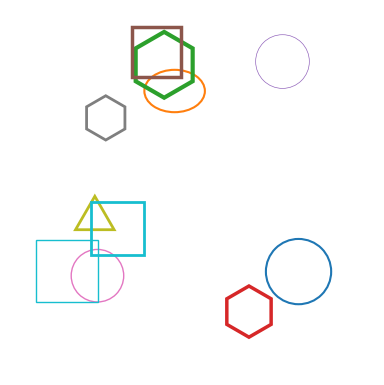[{"shape": "circle", "thickness": 1.5, "radius": 0.42, "center": [0.775, 0.295]}, {"shape": "oval", "thickness": 1.5, "radius": 0.39, "center": [0.454, 0.764]}, {"shape": "hexagon", "thickness": 3, "radius": 0.43, "center": [0.426, 0.832]}, {"shape": "hexagon", "thickness": 2.5, "radius": 0.33, "center": [0.647, 0.191]}, {"shape": "circle", "thickness": 0.5, "radius": 0.35, "center": [0.734, 0.84]}, {"shape": "square", "thickness": 2.5, "radius": 0.32, "center": [0.406, 0.865]}, {"shape": "circle", "thickness": 1, "radius": 0.34, "center": [0.253, 0.284]}, {"shape": "hexagon", "thickness": 2, "radius": 0.29, "center": [0.275, 0.694]}, {"shape": "triangle", "thickness": 2, "radius": 0.29, "center": [0.246, 0.432]}, {"shape": "square", "thickness": 1, "radius": 0.4, "center": [0.175, 0.295]}, {"shape": "square", "thickness": 2, "radius": 0.34, "center": [0.304, 0.406]}]